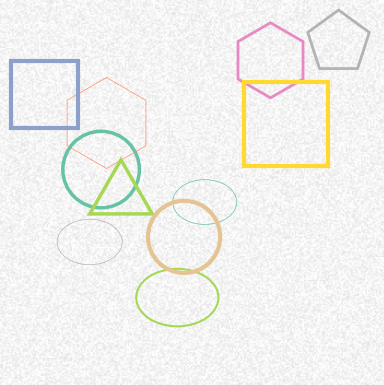[{"shape": "circle", "thickness": 2.5, "radius": 0.5, "center": [0.263, 0.56]}, {"shape": "oval", "thickness": 0.5, "radius": 0.42, "center": [0.532, 0.475]}, {"shape": "hexagon", "thickness": 0.5, "radius": 0.59, "center": [0.277, 0.68]}, {"shape": "square", "thickness": 3, "radius": 0.44, "center": [0.115, 0.755]}, {"shape": "hexagon", "thickness": 2, "radius": 0.49, "center": [0.703, 0.843]}, {"shape": "oval", "thickness": 1.5, "radius": 0.53, "center": [0.461, 0.227]}, {"shape": "triangle", "thickness": 2.5, "radius": 0.47, "center": [0.314, 0.491]}, {"shape": "square", "thickness": 3, "radius": 0.55, "center": [0.743, 0.678]}, {"shape": "circle", "thickness": 3, "radius": 0.47, "center": [0.478, 0.385]}, {"shape": "oval", "thickness": 0.5, "radius": 0.42, "center": [0.233, 0.371]}, {"shape": "pentagon", "thickness": 2, "radius": 0.42, "center": [0.879, 0.89]}]